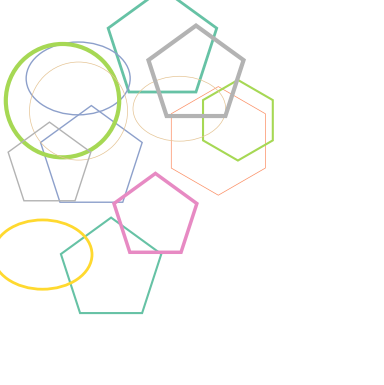[{"shape": "pentagon", "thickness": 1.5, "radius": 0.69, "center": [0.289, 0.298]}, {"shape": "pentagon", "thickness": 2, "radius": 0.74, "center": [0.422, 0.881]}, {"shape": "hexagon", "thickness": 0.5, "radius": 0.71, "center": [0.567, 0.634]}, {"shape": "pentagon", "thickness": 1, "radius": 0.69, "center": [0.237, 0.587]}, {"shape": "oval", "thickness": 1, "radius": 0.68, "center": [0.203, 0.796]}, {"shape": "pentagon", "thickness": 2.5, "radius": 0.57, "center": [0.404, 0.436]}, {"shape": "circle", "thickness": 3, "radius": 0.74, "center": [0.162, 0.739]}, {"shape": "hexagon", "thickness": 1.5, "radius": 0.52, "center": [0.618, 0.688]}, {"shape": "oval", "thickness": 2, "radius": 0.64, "center": [0.11, 0.339]}, {"shape": "circle", "thickness": 0.5, "radius": 0.64, "center": [0.204, 0.712]}, {"shape": "oval", "thickness": 0.5, "radius": 0.6, "center": [0.466, 0.718]}, {"shape": "pentagon", "thickness": 1, "radius": 0.56, "center": [0.129, 0.57]}, {"shape": "pentagon", "thickness": 3, "radius": 0.65, "center": [0.509, 0.804]}]